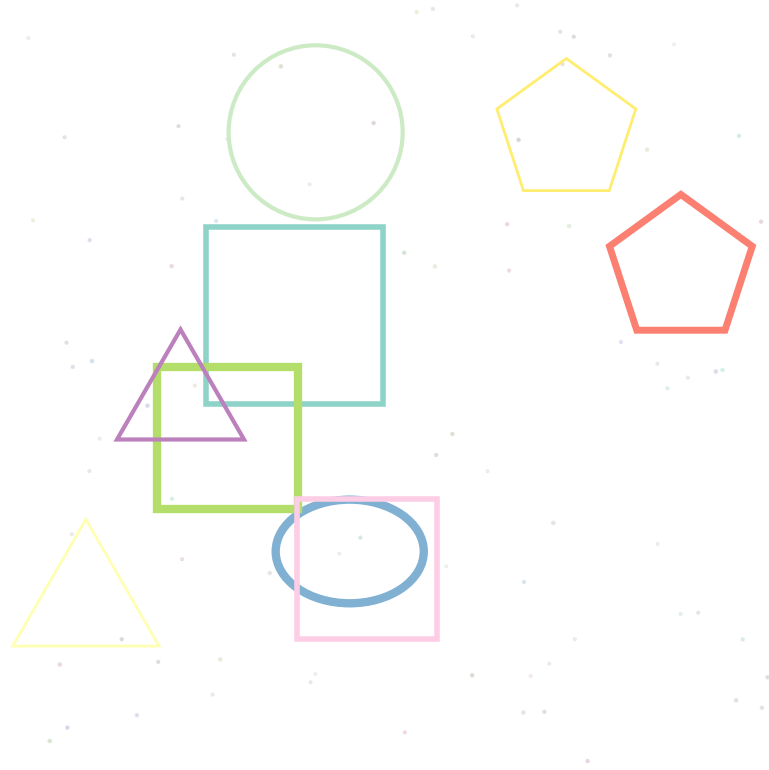[{"shape": "square", "thickness": 2, "radius": 0.58, "center": [0.382, 0.59]}, {"shape": "triangle", "thickness": 1, "radius": 0.55, "center": [0.111, 0.216]}, {"shape": "pentagon", "thickness": 2.5, "radius": 0.49, "center": [0.884, 0.65]}, {"shape": "oval", "thickness": 3, "radius": 0.48, "center": [0.454, 0.284]}, {"shape": "square", "thickness": 3, "radius": 0.46, "center": [0.295, 0.431]}, {"shape": "square", "thickness": 2, "radius": 0.46, "center": [0.477, 0.261]}, {"shape": "triangle", "thickness": 1.5, "radius": 0.48, "center": [0.234, 0.477]}, {"shape": "circle", "thickness": 1.5, "radius": 0.57, "center": [0.41, 0.828]}, {"shape": "pentagon", "thickness": 1, "radius": 0.47, "center": [0.736, 0.829]}]